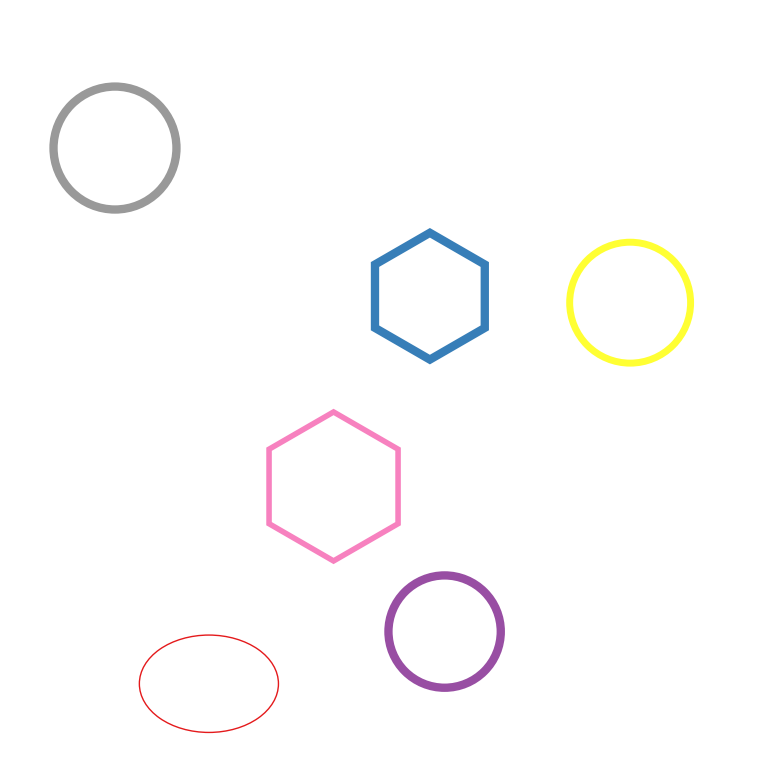[{"shape": "oval", "thickness": 0.5, "radius": 0.45, "center": [0.271, 0.112]}, {"shape": "hexagon", "thickness": 3, "radius": 0.41, "center": [0.558, 0.615]}, {"shape": "circle", "thickness": 3, "radius": 0.36, "center": [0.577, 0.18]}, {"shape": "circle", "thickness": 2.5, "radius": 0.39, "center": [0.818, 0.607]}, {"shape": "hexagon", "thickness": 2, "radius": 0.48, "center": [0.433, 0.368]}, {"shape": "circle", "thickness": 3, "radius": 0.4, "center": [0.149, 0.808]}]